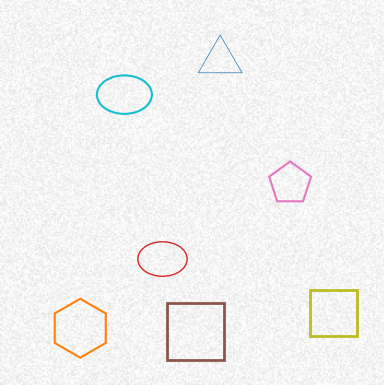[{"shape": "triangle", "thickness": 0.5, "radius": 0.33, "center": [0.572, 0.844]}, {"shape": "hexagon", "thickness": 1.5, "radius": 0.38, "center": [0.208, 0.148]}, {"shape": "oval", "thickness": 1, "radius": 0.32, "center": [0.422, 0.327]}, {"shape": "square", "thickness": 2, "radius": 0.36, "center": [0.508, 0.139]}, {"shape": "pentagon", "thickness": 1.5, "radius": 0.29, "center": [0.754, 0.523]}, {"shape": "square", "thickness": 2, "radius": 0.3, "center": [0.866, 0.187]}, {"shape": "oval", "thickness": 1.5, "radius": 0.36, "center": [0.323, 0.754]}]